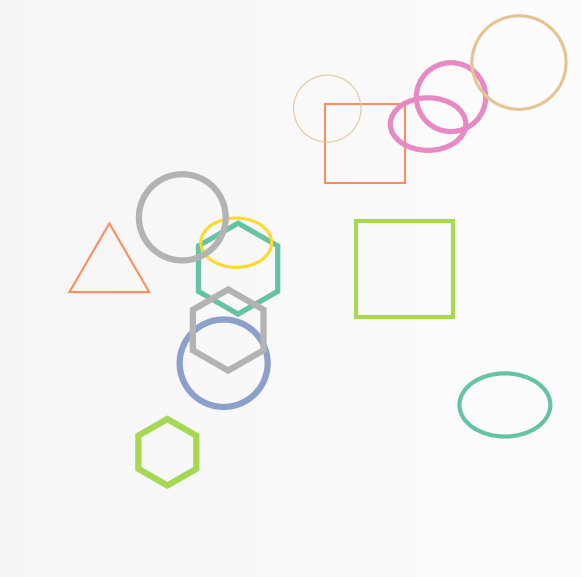[{"shape": "hexagon", "thickness": 2.5, "radius": 0.39, "center": [0.41, 0.534]}, {"shape": "oval", "thickness": 2, "radius": 0.39, "center": [0.869, 0.298]}, {"shape": "triangle", "thickness": 1, "radius": 0.4, "center": [0.188, 0.533]}, {"shape": "square", "thickness": 1, "radius": 0.34, "center": [0.628, 0.75]}, {"shape": "circle", "thickness": 3, "radius": 0.38, "center": [0.385, 0.37]}, {"shape": "oval", "thickness": 2.5, "radius": 0.32, "center": [0.736, 0.784]}, {"shape": "circle", "thickness": 2.5, "radius": 0.3, "center": [0.776, 0.831]}, {"shape": "hexagon", "thickness": 3, "radius": 0.29, "center": [0.288, 0.216]}, {"shape": "square", "thickness": 2, "radius": 0.42, "center": [0.696, 0.534]}, {"shape": "oval", "thickness": 1.5, "radius": 0.3, "center": [0.406, 0.579]}, {"shape": "circle", "thickness": 0.5, "radius": 0.29, "center": [0.563, 0.811]}, {"shape": "circle", "thickness": 1.5, "radius": 0.4, "center": [0.893, 0.891]}, {"shape": "circle", "thickness": 3, "radius": 0.37, "center": [0.314, 0.623]}, {"shape": "hexagon", "thickness": 3, "radius": 0.35, "center": [0.393, 0.428]}]